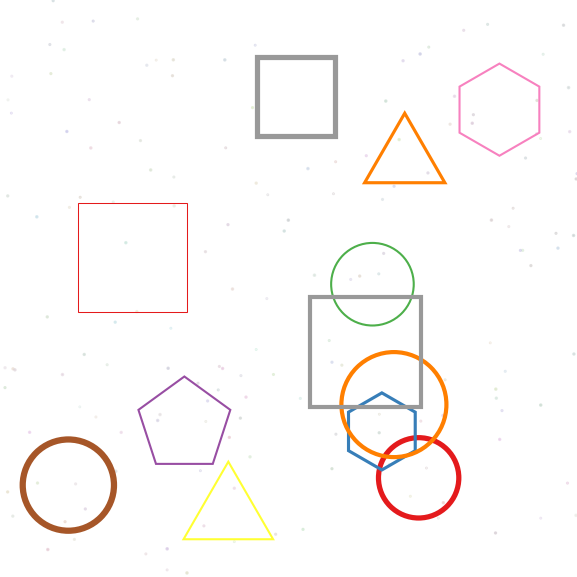[{"shape": "circle", "thickness": 2.5, "radius": 0.35, "center": [0.725, 0.172]}, {"shape": "square", "thickness": 0.5, "radius": 0.47, "center": [0.229, 0.554]}, {"shape": "hexagon", "thickness": 1.5, "radius": 0.33, "center": [0.661, 0.252]}, {"shape": "circle", "thickness": 1, "radius": 0.36, "center": [0.645, 0.507]}, {"shape": "pentagon", "thickness": 1, "radius": 0.42, "center": [0.319, 0.264]}, {"shape": "triangle", "thickness": 1.5, "radius": 0.4, "center": [0.701, 0.723]}, {"shape": "circle", "thickness": 2, "radius": 0.45, "center": [0.682, 0.299]}, {"shape": "triangle", "thickness": 1, "radius": 0.45, "center": [0.395, 0.11]}, {"shape": "circle", "thickness": 3, "radius": 0.4, "center": [0.118, 0.159]}, {"shape": "hexagon", "thickness": 1, "radius": 0.4, "center": [0.865, 0.809]}, {"shape": "square", "thickness": 2, "radius": 0.48, "center": [0.632, 0.39]}, {"shape": "square", "thickness": 2.5, "radius": 0.34, "center": [0.513, 0.831]}]